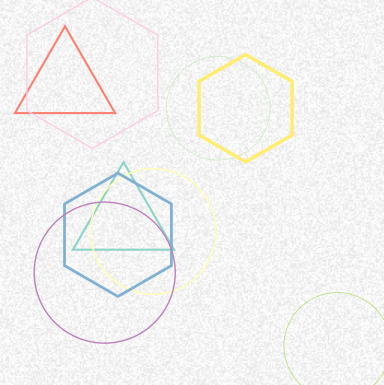[{"shape": "triangle", "thickness": 1.5, "radius": 0.76, "center": [0.321, 0.427]}, {"shape": "circle", "thickness": 1, "radius": 0.82, "center": [0.398, 0.399]}, {"shape": "triangle", "thickness": 1.5, "radius": 0.75, "center": [0.169, 0.781]}, {"shape": "hexagon", "thickness": 2, "radius": 0.8, "center": [0.306, 0.39]}, {"shape": "circle", "thickness": 0.5, "radius": 0.69, "center": [0.876, 0.101]}, {"shape": "hexagon", "thickness": 1, "radius": 0.98, "center": [0.24, 0.811]}, {"shape": "circle", "thickness": 1, "radius": 0.92, "center": [0.272, 0.292]}, {"shape": "circle", "thickness": 0.5, "radius": 0.67, "center": [0.567, 0.719]}, {"shape": "hexagon", "thickness": 2.5, "radius": 0.7, "center": [0.638, 0.719]}]